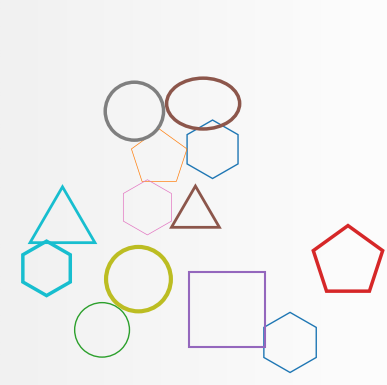[{"shape": "hexagon", "thickness": 1, "radius": 0.39, "center": [0.749, 0.111]}, {"shape": "hexagon", "thickness": 1, "radius": 0.38, "center": [0.549, 0.612]}, {"shape": "pentagon", "thickness": 0.5, "radius": 0.38, "center": [0.411, 0.59]}, {"shape": "circle", "thickness": 1, "radius": 0.35, "center": [0.263, 0.143]}, {"shape": "pentagon", "thickness": 2.5, "radius": 0.47, "center": [0.898, 0.32]}, {"shape": "square", "thickness": 1.5, "radius": 0.49, "center": [0.586, 0.196]}, {"shape": "triangle", "thickness": 2, "radius": 0.36, "center": [0.504, 0.445]}, {"shape": "oval", "thickness": 2.5, "radius": 0.47, "center": [0.524, 0.731]}, {"shape": "hexagon", "thickness": 0.5, "radius": 0.36, "center": [0.38, 0.462]}, {"shape": "circle", "thickness": 2.5, "radius": 0.38, "center": [0.347, 0.711]}, {"shape": "circle", "thickness": 3, "radius": 0.42, "center": [0.357, 0.275]}, {"shape": "hexagon", "thickness": 2.5, "radius": 0.35, "center": [0.12, 0.303]}, {"shape": "triangle", "thickness": 2, "radius": 0.48, "center": [0.161, 0.418]}]